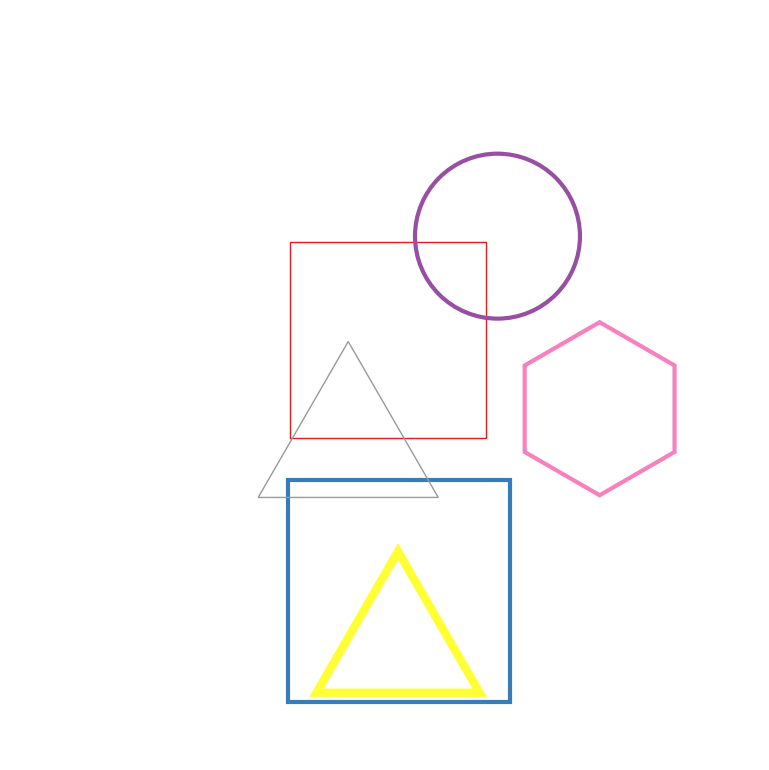[{"shape": "square", "thickness": 0.5, "radius": 0.64, "center": [0.504, 0.558]}, {"shape": "square", "thickness": 1.5, "radius": 0.72, "center": [0.518, 0.233]}, {"shape": "circle", "thickness": 1.5, "radius": 0.54, "center": [0.646, 0.693]}, {"shape": "triangle", "thickness": 3, "radius": 0.61, "center": [0.517, 0.162]}, {"shape": "hexagon", "thickness": 1.5, "radius": 0.56, "center": [0.779, 0.469]}, {"shape": "triangle", "thickness": 0.5, "radius": 0.67, "center": [0.452, 0.421]}]